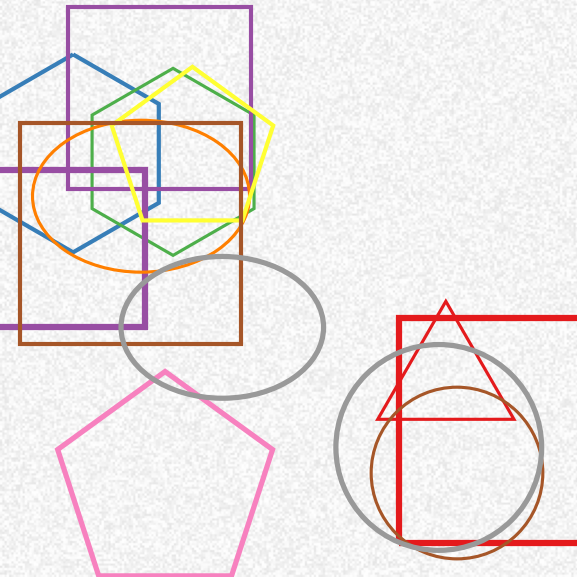[{"shape": "triangle", "thickness": 1.5, "radius": 0.68, "center": [0.772, 0.341]}, {"shape": "square", "thickness": 3, "radius": 0.97, "center": [0.886, 0.254]}, {"shape": "hexagon", "thickness": 2, "radius": 0.86, "center": [0.127, 0.734]}, {"shape": "hexagon", "thickness": 1.5, "radius": 0.81, "center": [0.3, 0.719]}, {"shape": "square", "thickness": 2, "radius": 0.79, "center": [0.276, 0.83]}, {"shape": "square", "thickness": 3, "radius": 0.68, "center": [0.116, 0.569]}, {"shape": "oval", "thickness": 1.5, "radius": 0.94, "center": [0.244, 0.659]}, {"shape": "pentagon", "thickness": 2, "radius": 0.74, "center": [0.333, 0.736]}, {"shape": "circle", "thickness": 1.5, "radius": 0.74, "center": [0.791, 0.18]}, {"shape": "square", "thickness": 2, "radius": 0.96, "center": [0.227, 0.595]}, {"shape": "pentagon", "thickness": 2.5, "radius": 0.98, "center": [0.286, 0.16]}, {"shape": "circle", "thickness": 2.5, "radius": 0.89, "center": [0.76, 0.224]}, {"shape": "oval", "thickness": 2.5, "radius": 0.88, "center": [0.385, 0.432]}]